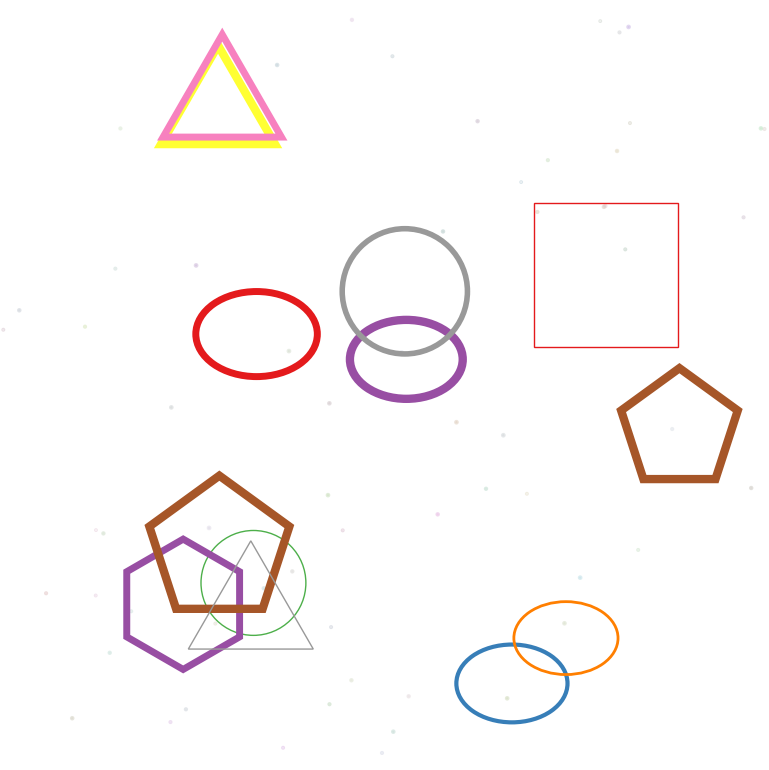[{"shape": "oval", "thickness": 2.5, "radius": 0.39, "center": [0.333, 0.566]}, {"shape": "square", "thickness": 0.5, "radius": 0.47, "center": [0.787, 0.643]}, {"shape": "oval", "thickness": 1.5, "radius": 0.36, "center": [0.665, 0.112]}, {"shape": "circle", "thickness": 0.5, "radius": 0.34, "center": [0.329, 0.243]}, {"shape": "oval", "thickness": 3, "radius": 0.37, "center": [0.528, 0.533]}, {"shape": "hexagon", "thickness": 2.5, "radius": 0.42, "center": [0.238, 0.215]}, {"shape": "oval", "thickness": 1, "radius": 0.34, "center": [0.735, 0.171]}, {"shape": "triangle", "thickness": 3, "radius": 0.43, "center": [0.283, 0.856]}, {"shape": "pentagon", "thickness": 3, "radius": 0.4, "center": [0.882, 0.442]}, {"shape": "pentagon", "thickness": 3, "radius": 0.48, "center": [0.285, 0.287]}, {"shape": "triangle", "thickness": 2.5, "radius": 0.44, "center": [0.289, 0.866]}, {"shape": "triangle", "thickness": 0.5, "radius": 0.47, "center": [0.326, 0.204]}, {"shape": "circle", "thickness": 2, "radius": 0.41, "center": [0.526, 0.622]}]